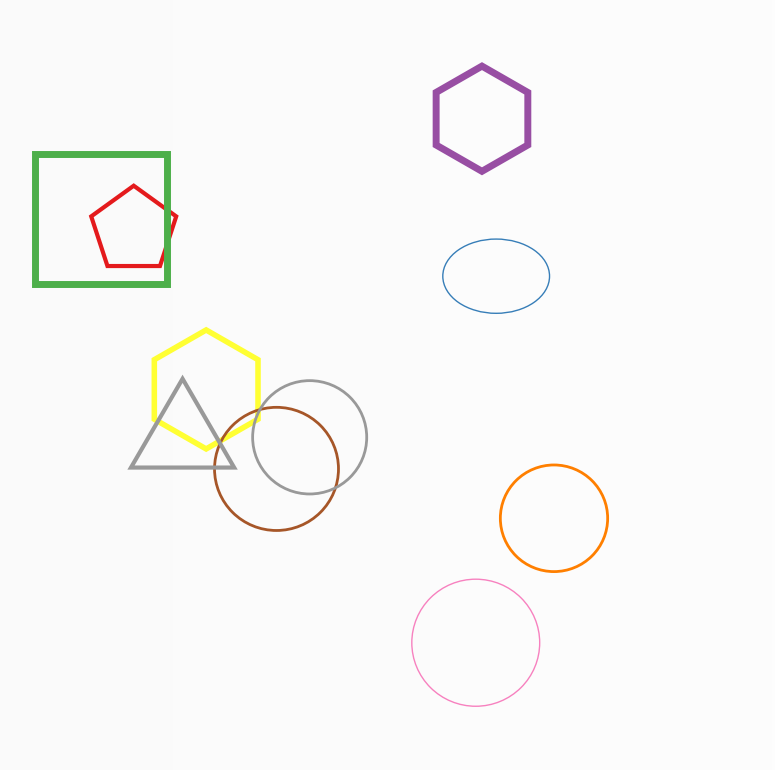[{"shape": "pentagon", "thickness": 1.5, "radius": 0.29, "center": [0.173, 0.701]}, {"shape": "oval", "thickness": 0.5, "radius": 0.34, "center": [0.64, 0.641]}, {"shape": "square", "thickness": 2.5, "radius": 0.42, "center": [0.13, 0.715]}, {"shape": "hexagon", "thickness": 2.5, "radius": 0.34, "center": [0.622, 0.846]}, {"shape": "circle", "thickness": 1, "radius": 0.35, "center": [0.715, 0.327]}, {"shape": "hexagon", "thickness": 2, "radius": 0.39, "center": [0.266, 0.494]}, {"shape": "circle", "thickness": 1, "radius": 0.4, "center": [0.357, 0.391]}, {"shape": "circle", "thickness": 0.5, "radius": 0.41, "center": [0.614, 0.165]}, {"shape": "triangle", "thickness": 1.5, "radius": 0.38, "center": [0.236, 0.431]}, {"shape": "circle", "thickness": 1, "radius": 0.37, "center": [0.4, 0.432]}]